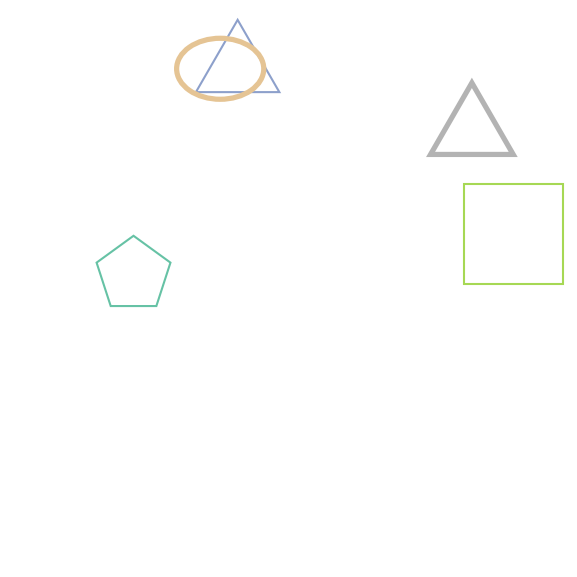[{"shape": "pentagon", "thickness": 1, "radius": 0.34, "center": [0.231, 0.524]}, {"shape": "triangle", "thickness": 1, "radius": 0.42, "center": [0.411, 0.881]}, {"shape": "square", "thickness": 1, "radius": 0.43, "center": [0.889, 0.594]}, {"shape": "oval", "thickness": 2.5, "radius": 0.38, "center": [0.381, 0.88]}, {"shape": "triangle", "thickness": 2.5, "radius": 0.41, "center": [0.817, 0.773]}]